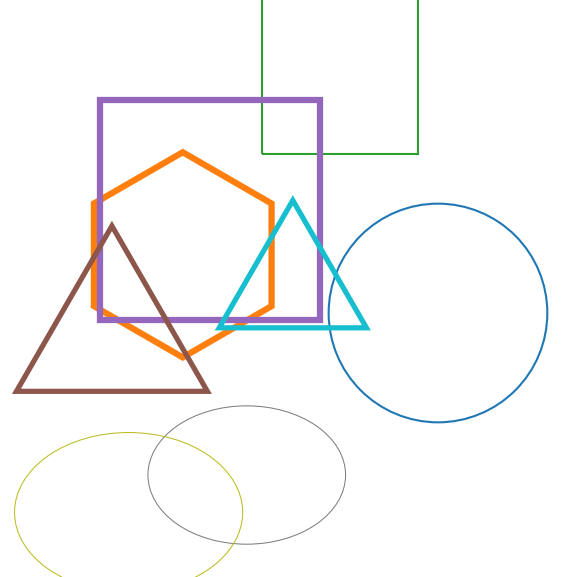[{"shape": "circle", "thickness": 1, "radius": 0.95, "center": [0.758, 0.457]}, {"shape": "hexagon", "thickness": 3, "radius": 0.89, "center": [0.316, 0.558]}, {"shape": "square", "thickness": 1, "radius": 0.67, "center": [0.589, 0.867]}, {"shape": "square", "thickness": 3, "radius": 0.95, "center": [0.363, 0.635]}, {"shape": "triangle", "thickness": 2.5, "radius": 0.95, "center": [0.194, 0.417]}, {"shape": "oval", "thickness": 0.5, "radius": 0.86, "center": [0.427, 0.177]}, {"shape": "oval", "thickness": 0.5, "radius": 0.99, "center": [0.223, 0.112]}, {"shape": "triangle", "thickness": 2.5, "radius": 0.74, "center": [0.507, 0.505]}]